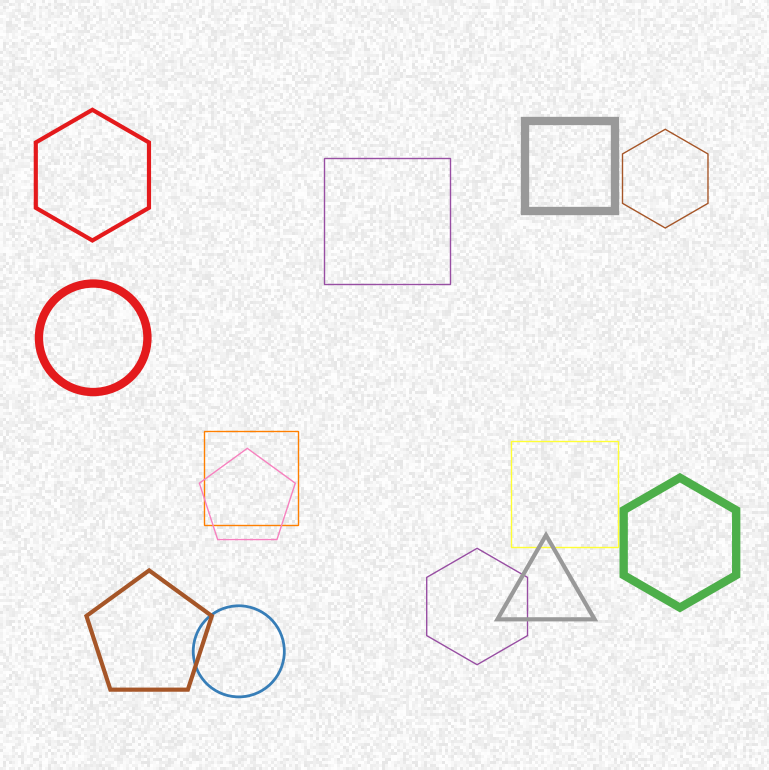[{"shape": "circle", "thickness": 3, "radius": 0.35, "center": [0.121, 0.561]}, {"shape": "hexagon", "thickness": 1.5, "radius": 0.42, "center": [0.12, 0.773]}, {"shape": "circle", "thickness": 1, "radius": 0.3, "center": [0.31, 0.154]}, {"shape": "hexagon", "thickness": 3, "radius": 0.42, "center": [0.883, 0.295]}, {"shape": "square", "thickness": 0.5, "radius": 0.41, "center": [0.503, 0.713]}, {"shape": "hexagon", "thickness": 0.5, "radius": 0.38, "center": [0.62, 0.212]}, {"shape": "square", "thickness": 0.5, "radius": 0.31, "center": [0.326, 0.379]}, {"shape": "square", "thickness": 0.5, "radius": 0.34, "center": [0.733, 0.358]}, {"shape": "pentagon", "thickness": 1.5, "radius": 0.43, "center": [0.194, 0.174]}, {"shape": "hexagon", "thickness": 0.5, "radius": 0.32, "center": [0.864, 0.768]}, {"shape": "pentagon", "thickness": 0.5, "radius": 0.33, "center": [0.321, 0.352]}, {"shape": "triangle", "thickness": 1.5, "radius": 0.36, "center": [0.709, 0.232]}, {"shape": "square", "thickness": 3, "radius": 0.29, "center": [0.74, 0.784]}]